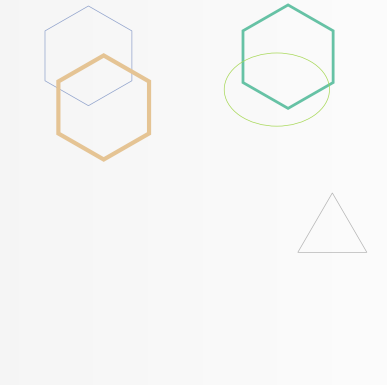[{"shape": "hexagon", "thickness": 2, "radius": 0.67, "center": [0.743, 0.853]}, {"shape": "hexagon", "thickness": 0.5, "radius": 0.65, "center": [0.228, 0.855]}, {"shape": "oval", "thickness": 0.5, "radius": 0.68, "center": [0.714, 0.767]}, {"shape": "hexagon", "thickness": 3, "radius": 0.68, "center": [0.268, 0.721]}, {"shape": "triangle", "thickness": 0.5, "radius": 0.51, "center": [0.858, 0.396]}]